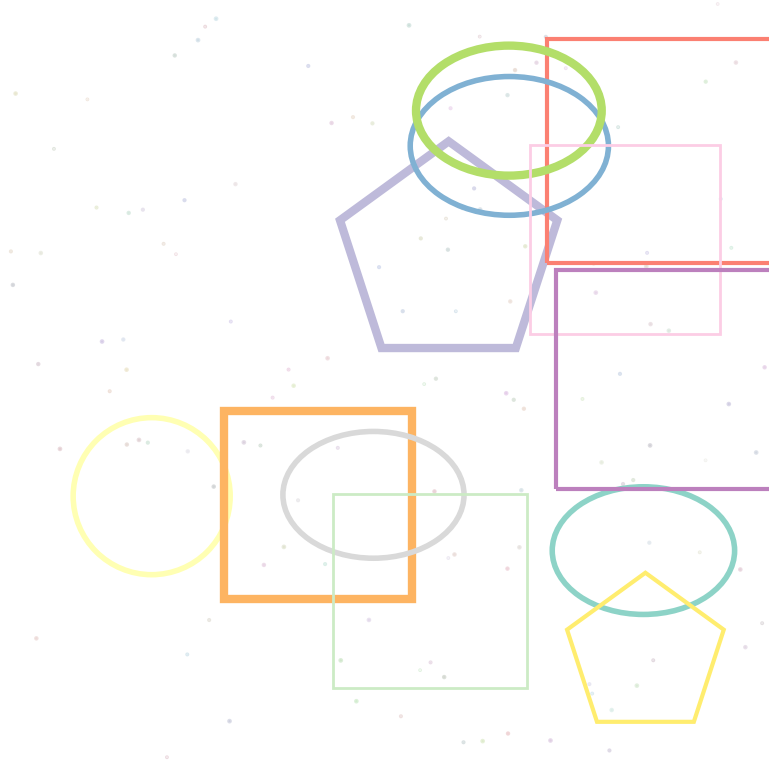[{"shape": "oval", "thickness": 2, "radius": 0.59, "center": [0.836, 0.285]}, {"shape": "circle", "thickness": 2, "radius": 0.51, "center": [0.197, 0.356]}, {"shape": "pentagon", "thickness": 3, "radius": 0.74, "center": [0.583, 0.668]}, {"shape": "square", "thickness": 1.5, "radius": 0.73, "center": [0.856, 0.803]}, {"shape": "oval", "thickness": 2, "radius": 0.64, "center": [0.661, 0.811]}, {"shape": "square", "thickness": 3, "radius": 0.61, "center": [0.413, 0.344]}, {"shape": "oval", "thickness": 3, "radius": 0.6, "center": [0.661, 0.856]}, {"shape": "square", "thickness": 1, "radius": 0.61, "center": [0.812, 0.689]}, {"shape": "oval", "thickness": 2, "radius": 0.59, "center": [0.485, 0.357]}, {"shape": "square", "thickness": 1.5, "radius": 0.71, "center": [0.865, 0.507]}, {"shape": "square", "thickness": 1, "radius": 0.63, "center": [0.558, 0.232]}, {"shape": "pentagon", "thickness": 1.5, "radius": 0.54, "center": [0.838, 0.149]}]